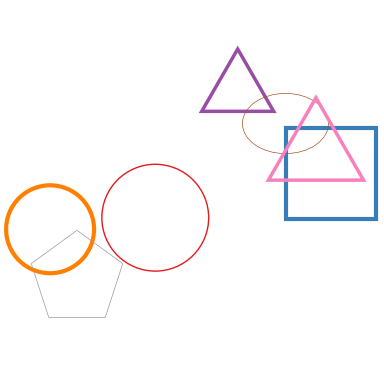[{"shape": "circle", "thickness": 1, "radius": 0.69, "center": [0.403, 0.435]}, {"shape": "square", "thickness": 3, "radius": 0.59, "center": [0.859, 0.55]}, {"shape": "triangle", "thickness": 2.5, "radius": 0.54, "center": [0.617, 0.765]}, {"shape": "circle", "thickness": 3, "radius": 0.57, "center": [0.13, 0.405]}, {"shape": "oval", "thickness": 0.5, "radius": 0.56, "center": [0.741, 0.679]}, {"shape": "triangle", "thickness": 2.5, "radius": 0.71, "center": [0.821, 0.603]}, {"shape": "pentagon", "thickness": 0.5, "radius": 0.62, "center": [0.2, 0.277]}]